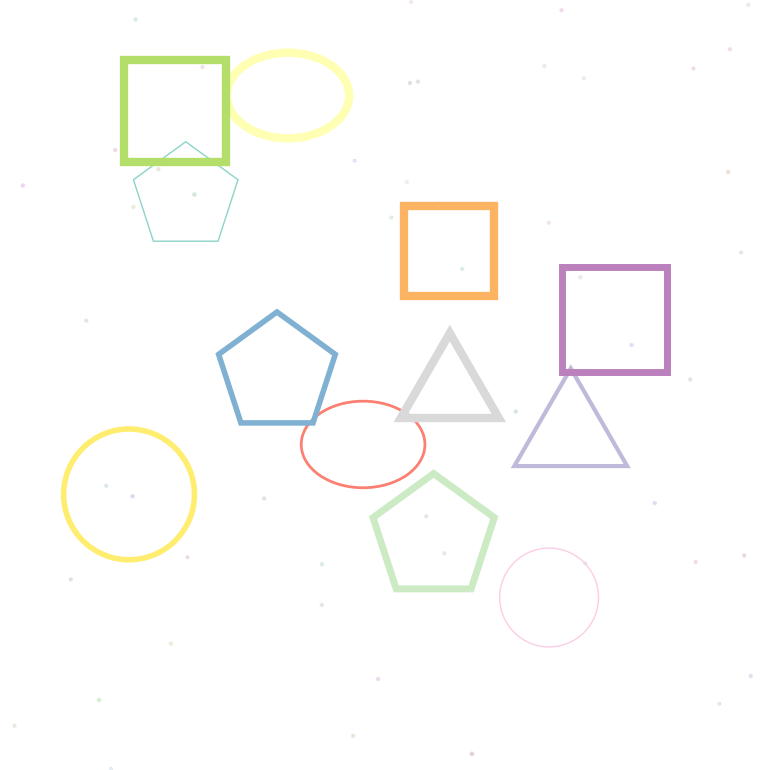[{"shape": "pentagon", "thickness": 0.5, "radius": 0.36, "center": [0.241, 0.745]}, {"shape": "oval", "thickness": 3, "radius": 0.4, "center": [0.374, 0.876]}, {"shape": "triangle", "thickness": 1.5, "radius": 0.42, "center": [0.741, 0.437]}, {"shape": "oval", "thickness": 1, "radius": 0.4, "center": [0.472, 0.423]}, {"shape": "pentagon", "thickness": 2, "radius": 0.4, "center": [0.36, 0.515]}, {"shape": "square", "thickness": 3, "radius": 0.29, "center": [0.584, 0.674]}, {"shape": "square", "thickness": 3, "radius": 0.33, "center": [0.227, 0.856]}, {"shape": "circle", "thickness": 0.5, "radius": 0.32, "center": [0.713, 0.224]}, {"shape": "triangle", "thickness": 3, "radius": 0.37, "center": [0.584, 0.494]}, {"shape": "square", "thickness": 2.5, "radius": 0.34, "center": [0.797, 0.585]}, {"shape": "pentagon", "thickness": 2.5, "radius": 0.41, "center": [0.563, 0.302]}, {"shape": "circle", "thickness": 2, "radius": 0.42, "center": [0.168, 0.358]}]